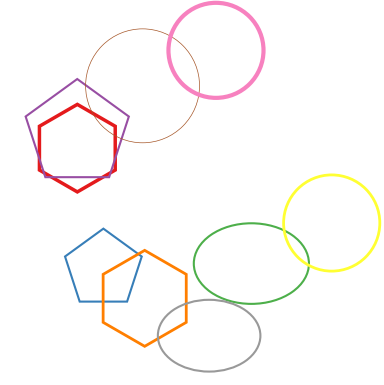[{"shape": "hexagon", "thickness": 2.5, "radius": 0.57, "center": [0.201, 0.615]}, {"shape": "pentagon", "thickness": 1.5, "radius": 0.52, "center": [0.269, 0.301]}, {"shape": "oval", "thickness": 1.5, "radius": 0.75, "center": [0.653, 0.315]}, {"shape": "pentagon", "thickness": 1.5, "radius": 0.7, "center": [0.201, 0.654]}, {"shape": "hexagon", "thickness": 2, "radius": 0.62, "center": [0.376, 0.225]}, {"shape": "circle", "thickness": 2, "radius": 0.62, "center": [0.862, 0.421]}, {"shape": "circle", "thickness": 0.5, "radius": 0.74, "center": [0.37, 0.777]}, {"shape": "circle", "thickness": 3, "radius": 0.62, "center": [0.561, 0.869]}, {"shape": "oval", "thickness": 1.5, "radius": 0.67, "center": [0.543, 0.128]}]